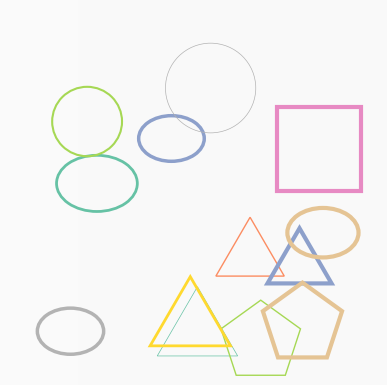[{"shape": "oval", "thickness": 2, "radius": 0.52, "center": [0.25, 0.524]}, {"shape": "triangle", "thickness": 0.5, "radius": 0.6, "center": [0.51, 0.135]}, {"shape": "triangle", "thickness": 1, "radius": 0.51, "center": [0.645, 0.334]}, {"shape": "oval", "thickness": 2.5, "radius": 0.42, "center": [0.442, 0.64]}, {"shape": "triangle", "thickness": 3, "radius": 0.48, "center": [0.773, 0.312]}, {"shape": "square", "thickness": 3, "radius": 0.54, "center": [0.823, 0.613]}, {"shape": "pentagon", "thickness": 1, "radius": 0.54, "center": [0.673, 0.113]}, {"shape": "circle", "thickness": 1.5, "radius": 0.45, "center": [0.225, 0.684]}, {"shape": "triangle", "thickness": 2, "radius": 0.6, "center": [0.491, 0.162]}, {"shape": "pentagon", "thickness": 3, "radius": 0.54, "center": [0.781, 0.159]}, {"shape": "oval", "thickness": 3, "radius": 0.46, "center": [0.833, 0.396]}, {"shape": "oval", "thickness": 2.5, "radius": 0.43, "center": [0.182, 0.14]}, {"shape": "circle", "thickness": 0.5, "radius": 0.58, "center": [0.543, 0.771]}]